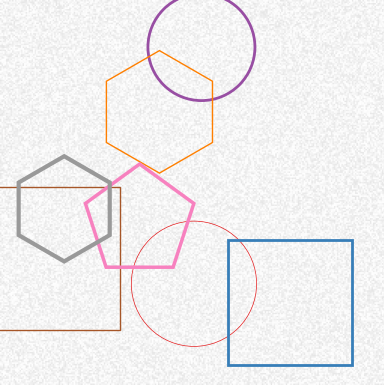[{"shape": "circle", "thickness": 0.5, "radius": 0.81, "center": [0.504, 0.263]}, {"shape": "square", "thickness": 2, "radius": 0.81, "center": [0.753, 0.214]}, {"shape": "circle", "thickness": 2, "radius": 0.69, "center": [0.523, 0.878]}, {"shape": "hexagon", "thickness": 1, "radius": 0.8, "center": [0.414, 0.709]}, {"shape": "square", "thickness": 1, "radius": 0.93, "center": [0.125, 0.329]}, {"shape": "pentagon", "thickness": 2.5, "radius": 0.74, "center": [0.363, 0.426]}, {"shape": "hexagon", "thickness": 3, "radius": 0.68, "center": [0.167, 0.458]}]